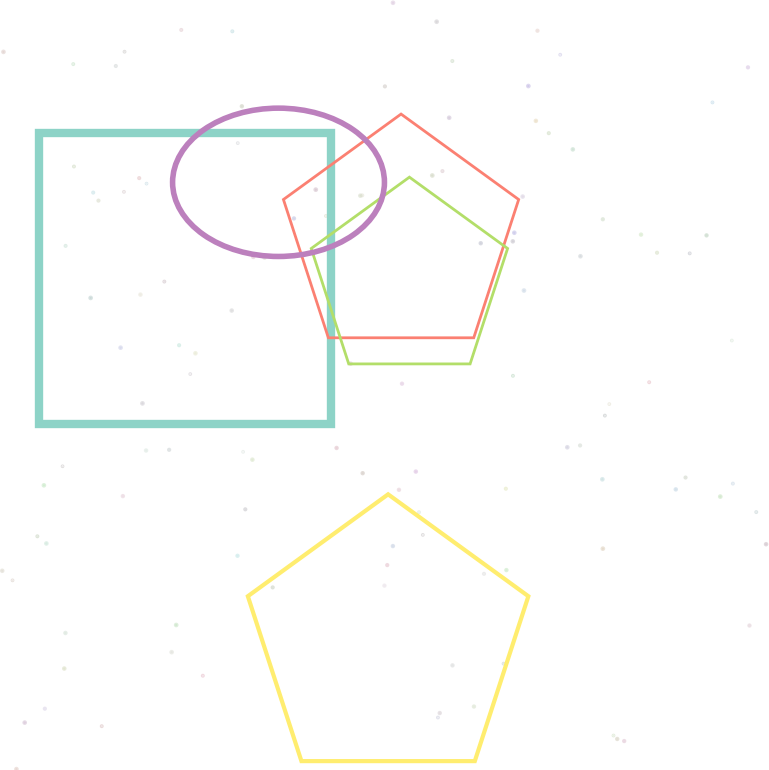[{"shape": "square", "thickness": 3, "radius": 0.95, "center": [0.24, 0.638]}, {"shape": "pentagon", "thickness": 1, "radius": 0.8, "center": [0.521, 0.691]}, {"shape": "pentagon", "thickness": 1, "radius": 0.67, "center": [0.532, 0.636]}, {"shape": "oval", "thickness": 2, "radius": 0.69, "center": [0.362, 0.763]}, {"shape": "pentagon", "thickness": 1.5, "radius": 0.96, "center": [0.504, 0.166]}]